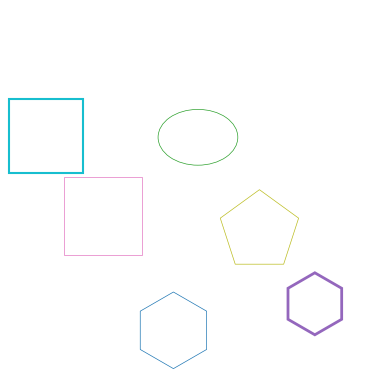[{"shape": "hexagon", "thickness": 0.5, "radius": 0.5, "center": [0.45, 0.142]}, {"shape": "oval", "thickness": 0.5, "radius": 0.52, "center": [0.514, 0.643]}, {"shape": "hexagon", "thickness": 2, "radius": 0.4, "center": [0.818, 0.211]}, {"shape": "square", "thickness": 0.5, "radius": 0.51, "center": [0.267, 0.439]}, {"shape": "pentagon", "thickness": 0.5, "radius": 0.53, "center": [0.674, 0.4]}, {"shape": "square", "thickness": 1.5, "radius": 0.48, "center": [0.119, 0.647]}]